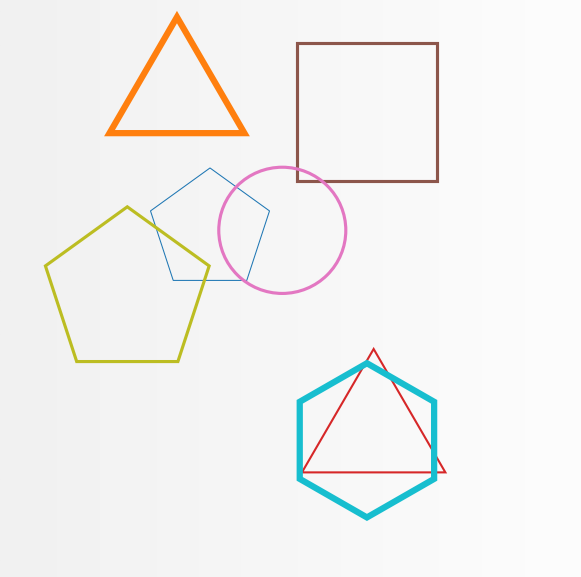[{"shape": "pentagon", "thickness": 0.5, "radius": 0.54, "center": [0.361, 0.601]}, {"shape": "triangle", "thickness": 3, "radius": 0.67, "center": [0.304, 0.836]}, {"shape": "triangle", "thickness": 1, "radius": 0.71, "center": [0.643, 0.252]}, {"shape": "square", "thickness": 1.5, "radius": 0.6, "center": [0.631, 0.805]}, {"shape": "circle", "thickness": 1.5, "radius": 0.55, "center": [0.486, 0.6]}, {"shape": "pentagon", "thickness": 1.5, "radius": 0.74, "center": [0.219, 0.493]}, {"shape": "hexagon", "thickness": 3, "radius": 0.67, "center": [0.631, 0.237]}]